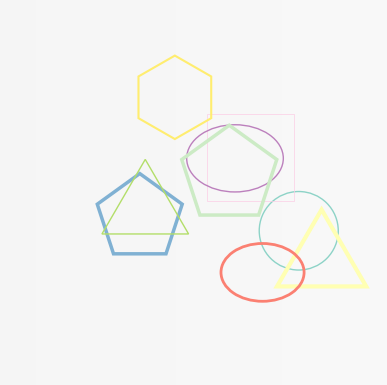[{"shape": "circle", "thickness": 1, "radius": 0.51, "center": [0.771, 0.401]}, {"shape": "triangle", "thickness": 3, "radius": 0.66, "center": [0.83, 0.323]}, {"shape": "oval", "thickness": 2, "radius": 0.54, "center": [0.678, 0.292]}, {"shape": "pentagon", "thickness": 2.5, "radius": 0.58, "center": [0.361, 0.434]}, {"shape": "triangle", "thickness": 1, "radius": 0.65, "center": [0.375, 0.457]}, {"shape": "square", "thickness": 0.5, "radius": 0.56, "center": [0.647, 0.591]}, {"shape": "oval", "thickness": 1, "radius": 0.62, "center": [0.606, 0.589]}, {"shape": "pentagon", "thickness": 2.5, "radius": 0.64, "center": [0.592, 0.546]}, {"shape": "hexagon", "thickness": 1.5, "radius": 0.54, "center": [0.451, 0.747]}]